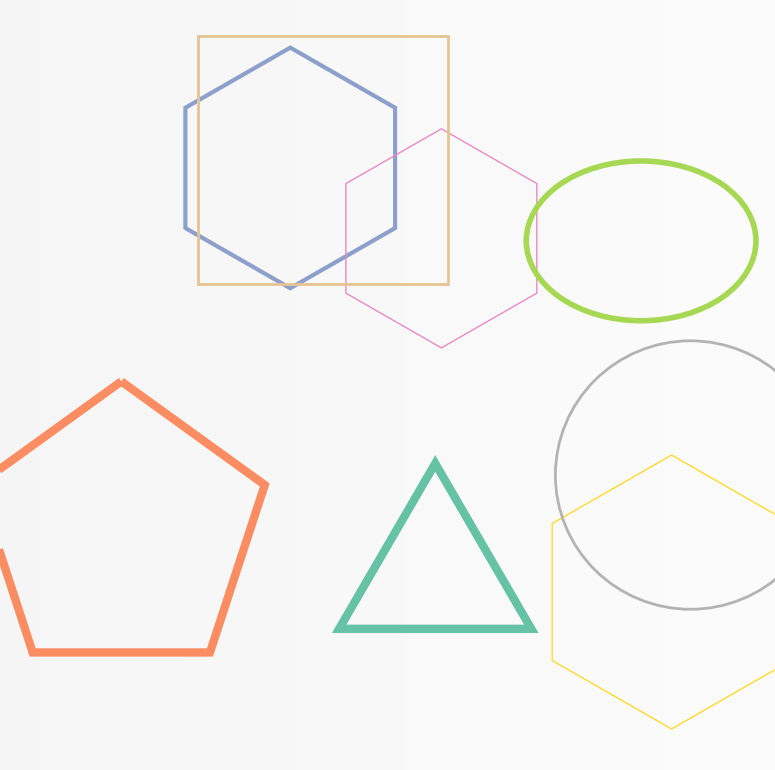[{"shape": "triangle", "thickness": 3, "radius": 0.72, "center": [0.562, 0.255]}, {"shape": "pentagon", "thickness": 3, "radius": 0.97, "center": [0.157, 0.31]}, {"shape": "hexagon", "thickness": 1.5, "radius": 0.78, "center": [0.375, 0.782]}, {"shape": "hexagon", "thickness": 0.5, "radius": 0.71, "center": [0.57, 0.69]}, {"shape": "oval", "thickness": 2, "radius": 0.74, "center": [0.827, 0.687]}, {"shape": "hexagon", "thickness": 0.5, "radius": 0.89, "center": [0.867, 0.231]}, {"shape": "square", "thickness": 1, "radius": 0.8, "center": [0.417, 0.792]}, {"shape": "circle", "thickness": 1, "radius": 0.87, "center": [0.891, 0.383]}]